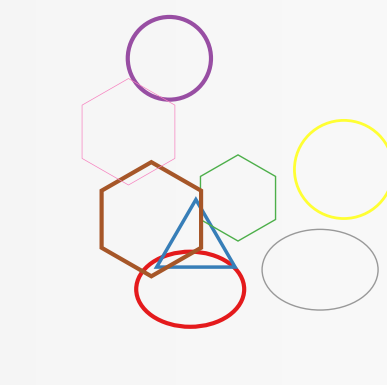[{"shape": "oval", "thickness": 3, "radius": 0.7, "center": [0.491, 0.249]}, {"shape": "triangle", "thickness": 2.5, "radius": 0.58, "center": [0.505, 0.365]}, {"shape": "hexagon", "thickness": 1, "radius": 0.56, "center": [0.614, 0.486]}, {"shape": "circle", "thickness": 3, "radius": 0.54, "center": [0.437, 0.849]}, {"shape": "circle", "thickness": 2, "radius": 0.64, "center": [0.887, 0.56]}, {"shape": "hexagon", "thickness": 3, "radius": 0.74, "center": [0.391, 0.431]}, {"shape": "hexagon", "thickness": 0.5, "radius": 0.69, "center": [0.332, 0.658]}, {"shape": "oval", "thickness": 1, "radius": 0.75, "center": [0.826, 0.299]}]